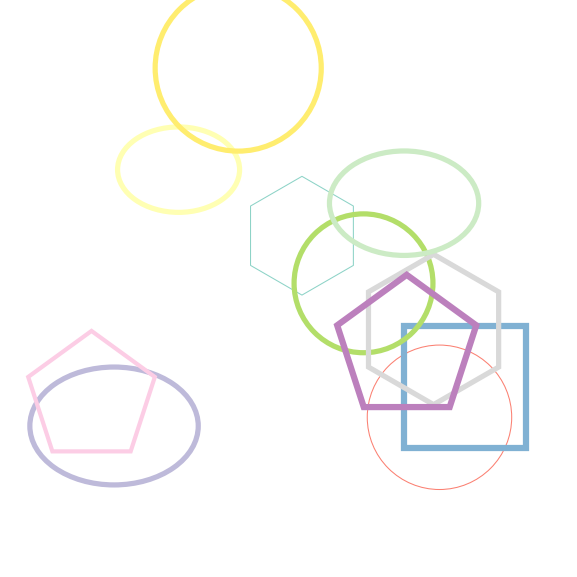[{"shape": "hexagon", "thickness": 0.5, "radius": 0.51, "center": [0.523, 0.591]}, {"shape": "oval", "thickness": 2.5, "radius": 0.53, "center": [0.309, 0.705]}, {"shape": "oval", "thickness": 2.5, "radius": 0.73, "center": [0.197, 0.262]}, {"shape": "circle", "thickness": 0.5, "radius": 0.63, "center": [0.761, 0.277]}, {"shape": "square", "thickness": 3, "radius": 0.53, "center": [0.805, 0.329]}, {"shape": "circle", "thickness": 2.5, "radius": 0.6, "center": [0.629, 0.509]}, {"shape": "pentagon", "thickness": 2, "radius": 0.58, "center": [0.158, 0.311]}, {"shape": "hexagon", "thickness": 2.5, "radius": 0.65, "center": [0.751, 0.429]}, {"shape": "pentagon", "thickness": 3, "radius": 0.63, "center": [0.704, 0.397]}, {"shape": "oval", "thickness": 2.5, "radius": 0.65, "center": [0.7, 0.647]}, {"shape": "circle", "thickness": 2.5, "radius": 0.72, "center": [0.412, 0.881]}]